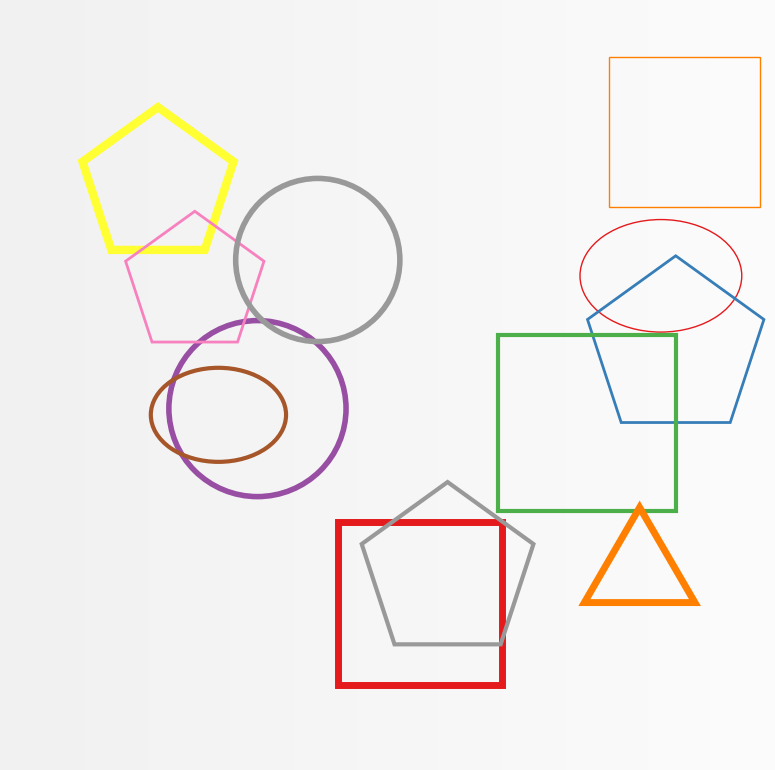[{"shape": "square", "thickness": 2.5, "radius": 0.53, "center": [0.542, 0.216]}, {"shape": "oval", "thickness": 0.5, "radius": 0.52, "center": [0.853, 0.642]}, {"shape": "pentagon", "thickness": 1, "radius": 0.6, "center": [0.872, 0.548]}, {"shape": "square", "thickness": 1.5, "radius": 0.57, "center": [0.757, 0.451]}, {"shape": "circle", "thickness": 2, "radius": 0.57, "center": [0.332, 0.469]}, {"shape": "triangle", "thickness": 2.5, "radius": 0.41, "center": [0.825, 0.259]}, {"shape": "square", "thickness": 0.5, "radius": 0.49, "center": [0.883, 0.829]}, {"shape": "pentagon", "thickness": 3, "radius": 0.51, "center": [0.204, 0.758]}, {"shape": "oval", "thickness": 1.5, "radius": 0.44, "center": [0.282, 0.461]}, {"shape": "pentagon", "thickness": 1, "radius": 0.47, "center": [0.251, 0.632]}, {"shape": "pentagon", "thickness": 1.5, "radius": 0.58, "center": [0.578, 0.257]}, {"shape": "circle", "thickness": 2, "radius": 0.53, "center": [0.41, 0.662]}]